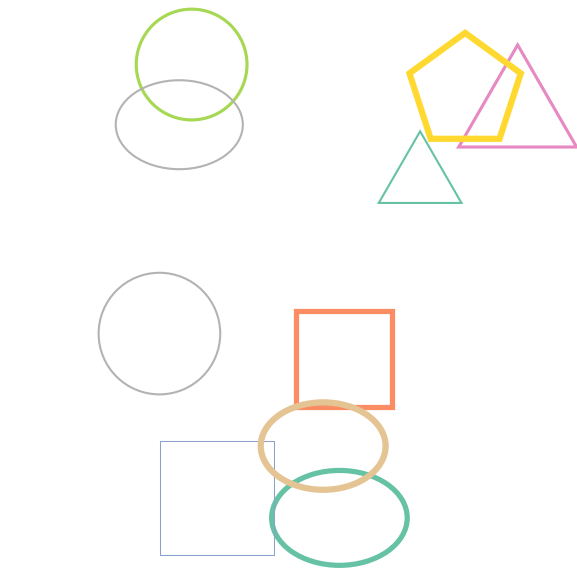[{"shape": "oval", "thickness": 2.5, "radius": 0.59, "center": [0.588, 0.102]}, {"shape": "triangle", "thickness": 1, "radius": 0.41, "center": [0.727, 0.689]}, {"shape": "square", "thickness": 2.5, "radius": 0.42, "center": [0.595, 0.378]}, {"shape": "square", "thickness": 0.5, "radius": 0.49, "center": [0.376, 0.137]}, {"shape": "triangle", "thickness": 1.5, "radius": 0.59, "center": [0.896, 0.803]}, {"shape": "circle", "thickness": 1.5, "radius": 0.48, "center": [0.332, 0.887]}, {"shape": "pentagon", "thickness": 3, "radius": 0.51, "center": [0.805, 0.841]}, {"shape": "oval", "thickness": 3, "radius": 0.54, "center": [0.56, 0.227]}, {"shape": "circle", "thickness": 1, "radius": 0.53, "center": [0.276, 0.422]}, {"shape": "oval", "thickness": 1, "radius": 0.55, "center": [0.31, 0.783]}]